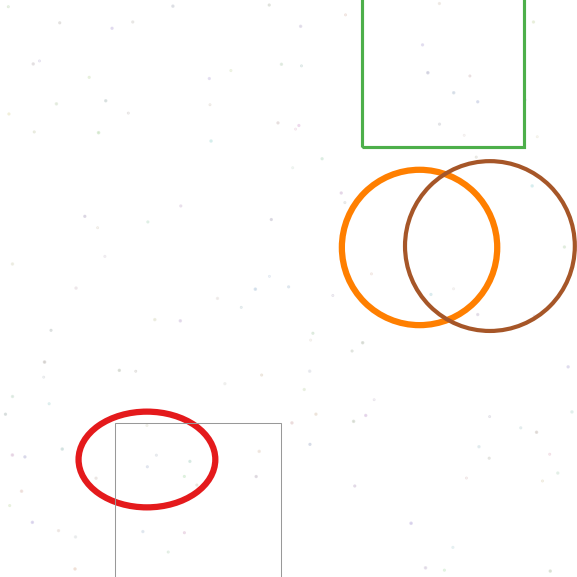[{"shape": "oval", "thickness": 3, "radius": 0.59, "center": [0.254, 0.203]}, {"shape": "square", "thickness": 1.5, "radius": 0.7, "center": [0.767, 0.884]}, {"shape": "circle", "thickness": 3, "radius": 0.67, "center": [0.726, 0.571]}, {"shape": "circle", "thickness": 2, "radius": 0.74, "center": [0.848, 0.573]}, {"shape": "square", "thickness": 0.5, "radius": 0.72, "center": [0.342, 0.122]}]